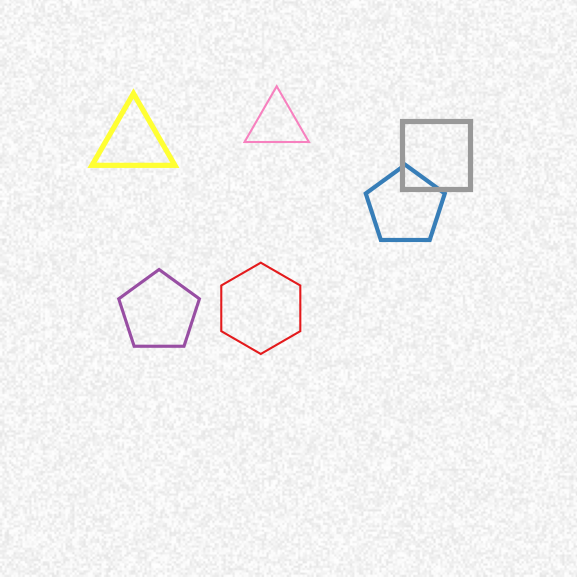[{"shape": "hexagon", "thickness": 1, "radius": 0.4, "center": [0.452, 0.465]}, {"shape": "pentagon", "thickness": 2, "radius": 0.36, "center": [0.702, 0.642]}, {"shape": "pentagon", "thickness": 1.5, "radius": 0.37, "center": [0.275, 0.459]}, {"shape": "triangle", "thickness": 2.5, "radius": 0.41, "center": [0.231, 0.754]}, {"shape": "triangle", "thickness": 1, "radius": 0.32, "center": [0.479, 0.785]}, {"shape": "square", "thickness": 2.5, "radius": 0.29, "center": [0.755, 0.731]}]